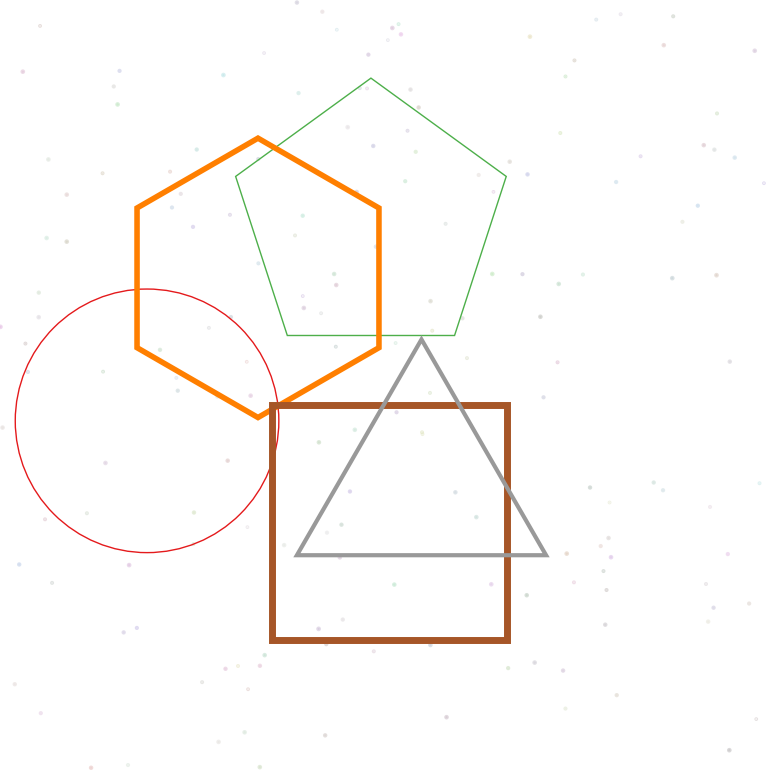[{"shape": "circle", "thickness": 0.5, "radius": 0.86, "center": [0.191, 0.453]}, {"shape": "pentagon", "thickness": 0.5, "radius": 0.92, "center": [0.482, 0.714]}, {"shape": "hexagon", "thickness": 2, "radius": 0.91, "center": [0.335, 0.639]}, {"shape": "square", "thickness": 2.5, "radius": 0.76, "center": [0.505, 0.322]}, {"shape": "triangle", "thickness": 1.5, "radius": 0.93, "center": [0.547, 0.372]}]